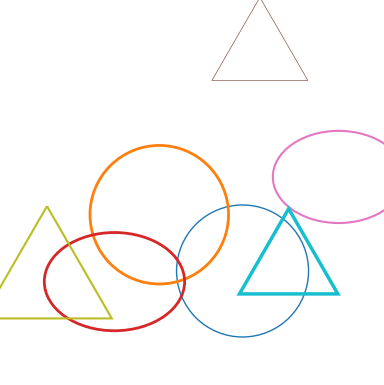[{"shape": "circle", "thickness": 1, "radius": 0.86, "center": [0.63, 0.296]}, {"shape": "circle", "thickness": 2, "radius": 0.9, "center": [0.414, 0.442]}, {"shape": "oval", "thickness": 2, "radius": 0.91, "center": [0.297, 0.268]}, {"shape": "triangle", "thickness": 0.5, "radius": 0.72, "center": [0.675, 0.863]}, {"shape": "oval", "thickness": 1.5, "radius": 0.86, "center": [0.88, 0.54]}, {"shape": "triangle", "thickness": 1.5, "radius": 0.97, "center": [0.122, 0.27]}, {"shape": "triangle", "thickness": 2.5, "radius": 0.74, "center": [0.75, 0.31]}]